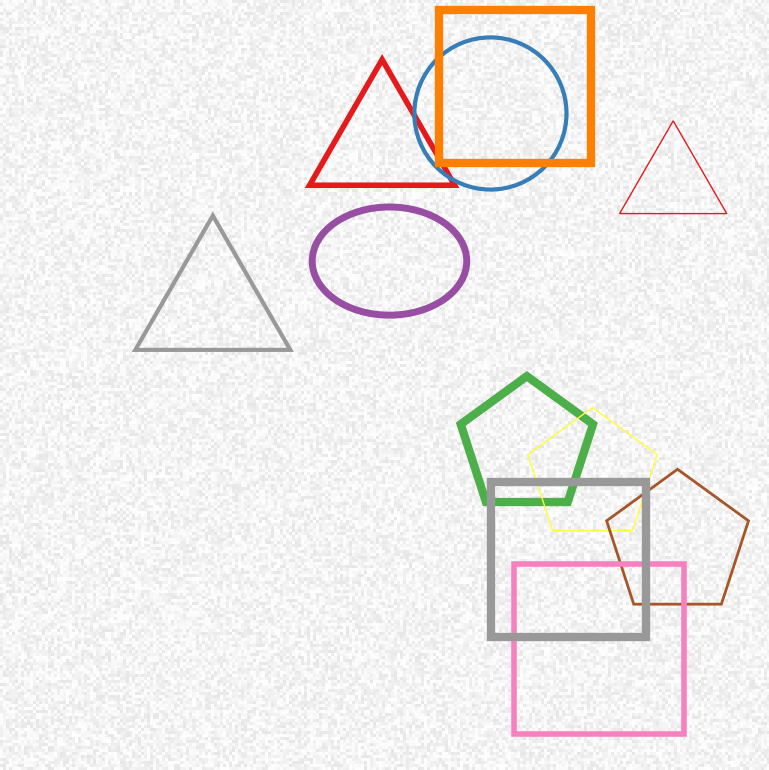[{"shape": "triangle", "thickness": 0.5, "radius": 0.4, "center": [0.874, 0.763]}, {"shape": "triangle", "thickness": 2, "radius": 0.54, "center": [0.496, 0.814]}, {"shape": "circle", "thickness": 1.5, "radius": 0.49, "center": [0.637, 0.853]}, {"shape": "pentagon", "thickness": 3, "radius": 0.45, "center": [0.684, 0.421]}, {"shape": "oval", "thickness": 2.5, "radius": 0.5, "center": [0.506, 0.661]}, {"shape": "square", "thickness": 3, "radius": 0.5, "center": [0.669, 0.887]}, {"shape": "pentagon", "thickness": 0.5, "radius": 0.44, "center": [0.77, 0.382]}, {"shape": "pentagon", "thickness": 1, "radius": 0.48, "center": [0.88, 0.294]}, {"shape": "square", "thickness": 2, "radius": 0.55, "center": [0.778, 0.157]}, {"shape": "square", "thickness": 3, "radius": 0.5, "center": [0.738, 0.274]}, {"shape": "triangle", "thickness": 1.5, "radius": 0.58, "center": [0.276, 0.604]}]